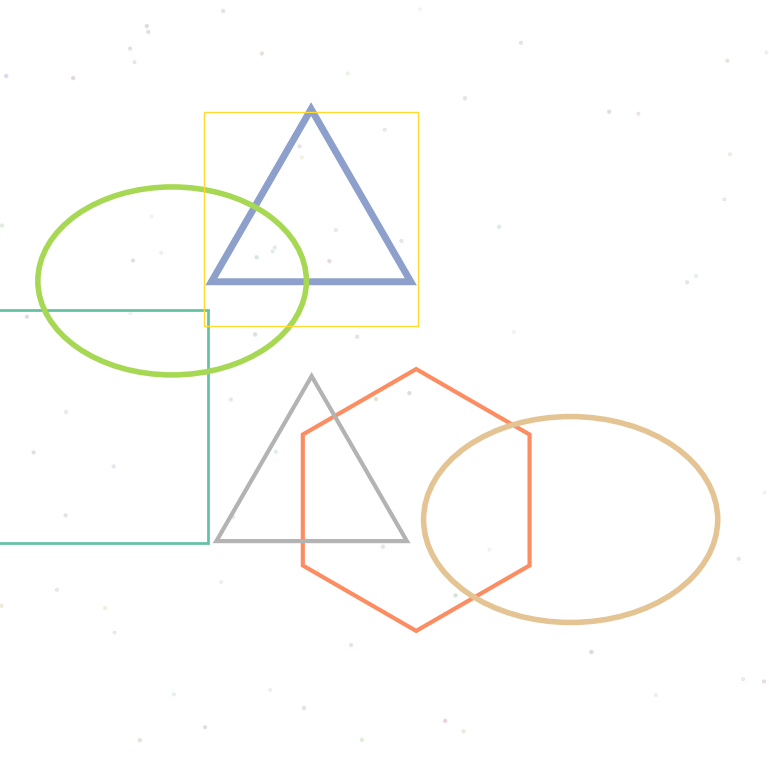[{"shape": "square", "thickness": 1, "radius": 0.76, "center": [0.119, 0.446]}, {"shape": "hexagon", "thickness": 1.5, "radius": 0.85, "center": [0.541, 0.351]}, {"shape": "triangle", "thickness": 2.5, "radius": 0.75, "center": [0.404, 0.709]}, {"shape": "oval", "thickness": 2, "radius": 0.87, "center": [0.224, 0.635]}, {"shape": "square", "thickness": 0.5, "radius": 0.7, "center": [0.404, 0.715]}, {"shape": "oval", "thickness": 2, "radius": 0.95, "center": [0.741, 0.325]}, {"shape": "triangle", "thickness": 1.5, "radius": 0.71, "center": [0.405, 0.369]}]